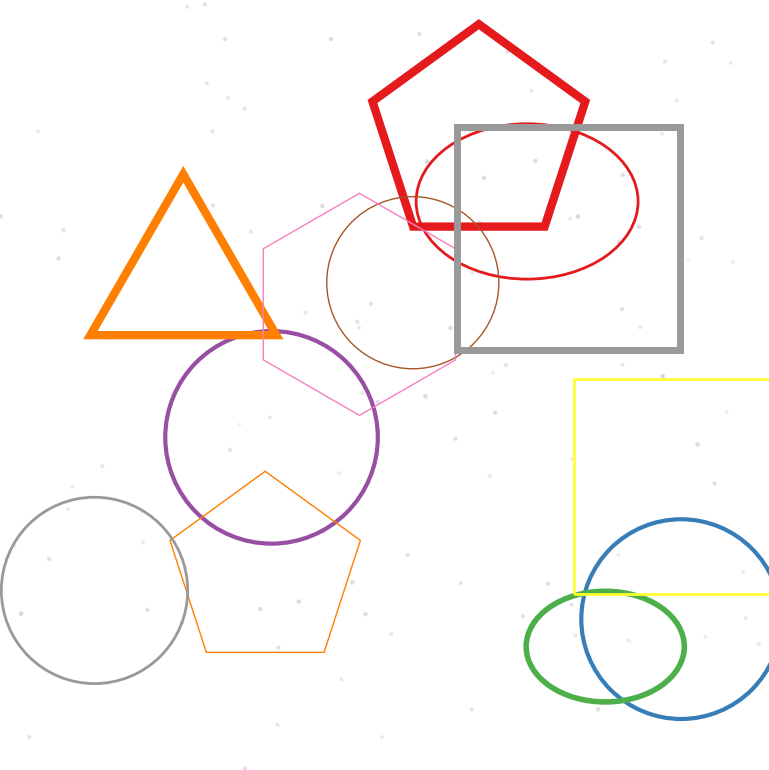[{"shape": "pentagon", "thickness": 3, "radius": 0.73, "center": [0.622, 0.823]}, {"shape": "oval", "thickness": 1, "radius": 0.72, "center": [0.685, 0.738]}, {"shape": "circle", "thickness": 1.5, "radius": 0.65, "center": [0.885, 0.196]}, {"shape": "oval", "thickness": 2, "radius": 0.51, "center": [0.786, 0.16]}, {"shape": "circle", "thickness": 1.5, "radius": 0.69, "center": [0.353, 0.432]}, {"shape": "pentagon", "thickness": 0.5, "radius": 0.65, "center": [0.344, 0.258]}, {"shape": "triangle", "thickness": 3, "radius": 0.7, "center": [0.238, 0.634]}, {"shape": "square", "thickness": 1, "radius": 0.7, "center": [0.885, 0.368]}, {"shape": "circle", "thickness": 0.5, "radius": 0.56, "center": [0.536, 0.633]}, {"shape": "hexagon", "thickness": 0.5, "radius": 0.72, "center": [0.467, 0.605]}, {"shape": "square", "thickness": 2.5, "radius": 0.72, "center": [0.738, 0.69]}, {"shape": "circle", "thickness": 1, "radius": 0.61, "center": [0.123, 0.233]}]